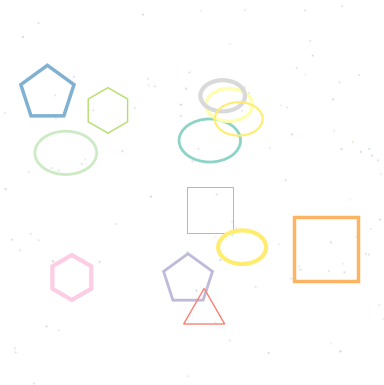[{"shape": "oval", "thickness": 2, "radius": 0.4, "center": [0.545, 0.635]}, {"shape": "oval", "thickness": 2.5, "radius": 0.3, "center": [0.595, 0.728]}, {"shape": "pentagon", "thickness": 2, "radius": 0.33, "center": [0.488, 0.274]}, {"shape": "triangle", "thickness": 1, "radius": 0.31, "center": [0.53, 0.189]}, {"shape": "pentagon", "thickness": 2.5, "radius": 0.36, "center": [0.123, 0.758]}, {"shape": "square", "thickness": 2.5, "radius": 0.42, "center": [0.846, 0.352]}, {"shape": "hexagon", "thickness": 1, "radius": 0.3, "center": [0.28, 0.713]}, {"shape": "hexagon", "thickness": 3, "radius": 0.29, "center": [0.187, 0.279]}, {"shape": "oval", "thickness": 3, "radius": 0.29, "center": [0.578, 0.751]}, {"shape": "square", "thickness": 0.5, "radius": 0.3, "center": [0.546, 0.455]}, {"shape": "oval", "thickness": 2, "radius": 0.4, "center": [0.171, 0.603]}, {"shape": "oval", "thickness": 1.5, "radius": 0.31, "center": [0.62, 0.691]}, {"shape": "oval", "thickness": 3, "radius": 0.31, "center": [0.629, 0.358]}]